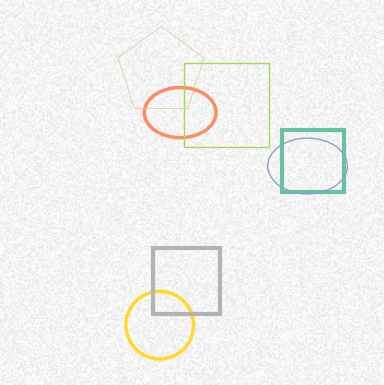[{"shape": "square", "thickness": 3, "radius": 0.4, "center": [0.812, 0.583]}, {"shape": "oval", "thickness": 2.5, "radius": 0.47, "center": [0.468, 0.708]}, {"shape": "oval", "thickness": 1, "radius": 0.52, "center": [0.799, 0.569]}, {"shape": "square", "thickness": 1, "radius": 0.55, "center": [0.588, 0.727]}, {"shape": "circle", "thickness": 2.5, "radius": 0.44, "center": [0.415, 0.155]}, {"shape": "pentagon", "thickness": 0.5, "radius": 0.59, "center": [0.418, 0.814]}, {"shape": "square", "thickness": 3, "radius": 0.43, "center": [0.485, 0.27]}]